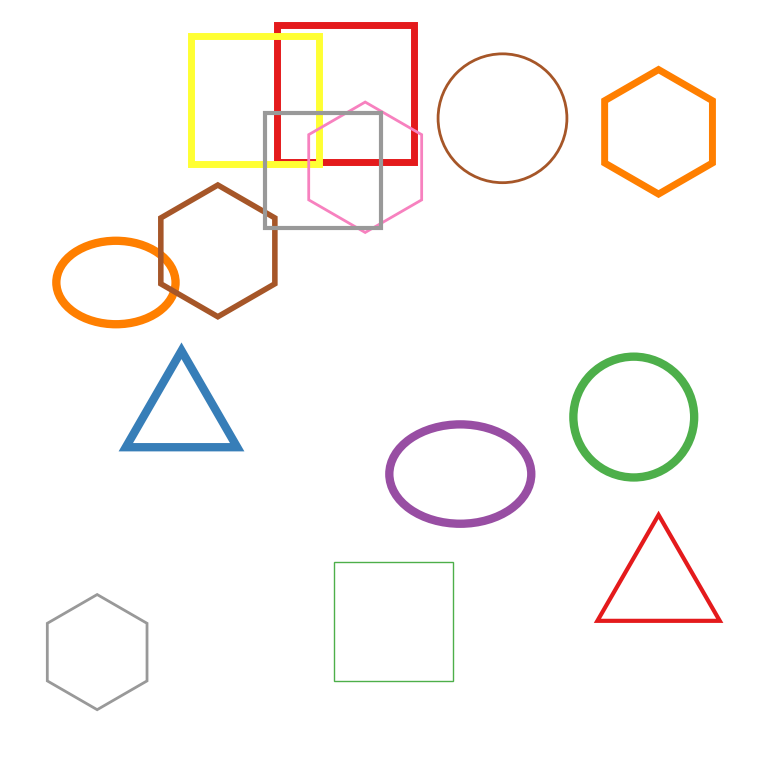[{"shape": "square", "thickness": 2.5, "radius": 0.44, "center": [0.448, 0.878]}, {"shape": "triangle", "thickness": 1.5, "radius": 0.46, "center": [0.855, 0.24]}, {"shape": "triangle", "thickness": 3, "radius": 0.42, "center": [0.236, 0.461]}, {"shape": "square", "thickness": 0.5, "radius": 0.38, "center": [0.511, 0.193]}, {"shape": "circle", "thickness": 3, "radius": 0.39, "center": [0.823, 0.458]}, {"shape": "oval", "thickness": 3, "radius": 0.46, "center": [0.598, 0.384]}, {"shape": "hexagon", "thickness": 2.5, "radius": 0.4, "center": [0.855, 0.829]}, {"shape": "oval", "thickness": 3, "radius": 0.39, "center": [0.151, 0.633]}, {"shape": "square", "thickness": 2.5, "radius": 0.41, "center": [0.331, 0.87]}, {"shape": "hexagon", "thickness": 2, "radius": 0.43, "center": [0.283, 0.674]}, {"shape": "circle", "thickness": 1, "radius": 0.42, "center": [0.653, 0.846]}, {"shape": "hexagon", "thickness": 1, "radius": 0.42, "center": [0.474, 0.783]}, {"shape": "hexagon", "thickness": 1, "radius": 0.37, "center": [0.126, 0.153]}, {"shape": "square", "thickness": 1.5, "radius": 0.37, "center": [0.419, 0.779]}]